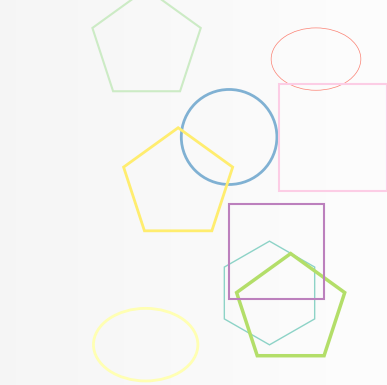[{"shape": "hexagon", "thickness": 1, "radius": 0.67, "center": [0.695, 0.239]}, {"shape": "oval", "thickness": 2, "radius": 0.67, "center": [0.376, 0.105]}, {"shape": "oval", "thickness": 0.5, "radius": 0.58, "center": [0.815, 0.847]}, {"shape": "circle", "thickness": 2, "radius": 0.62, "center": [0.591, 0.644]}, {"shape": "pentagon", "thickness": 2.5, "radius": 0.73, "center": [0.75, 0.195]}, {"shape": "square", "thickness": 1.5, "radius": 0.69, "center": [0.859, 0.643]}, {"shape": "square", "thickness": 1.5, "radius": 0.61, "center": [0.714, 0.347]}, {"shape": "pentagon", "thickness": 1.5, "radius": 0.74, "center": [0.378, 0.882]}, {"shape": "pentagon", "thickness": 2, "radius": 0.74, "center": [0.46, 0.52]}]